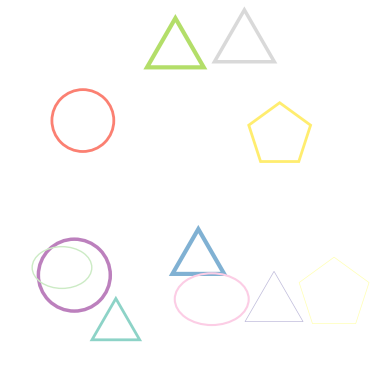[{"shape": "triangle", "thickness": 2, "radius": 0.36, "center": [0.301, 0.153]}, {"shape": "pentagon", "thickness": 0.5, "radius": 0.48, "center": [0.868, 0.237]}, {"shape": "triangle", "thickness": 0.5, "radius": 0.44, "center": [0.712, 0.208]}, {"shape": "circle", "thickness": 2, "radius": 0.4, "center": [0.215, 0.687]}, {"shape": "triangle", "thickness": 3, "radius": 0.39, "center": [0.515, 0.327]}, {"shape": "triangle", "thickness": 3, "radius": 0.43, "center": [0.456, 0.868]}, {"shape": "oval", "thickness": 1.5, "radius": 0.48, "center": [0.55, 0.223]}, {"shape": "triangle", "thickness": 2.5, "radius": 0.45, "center": [0.635, 0.885]}, {"shape": "circle", "thickness": 2.5, "radius": 0.47, "center": [0.193, 0.285]}, {"shape": "oval", "thickness": 1, "radius": 0.39, "center": [0.161, 0.305]}, {"shape": "pentagon", "thickness": 2, "radius": 0.42, "center": [0.726, 0.649]}]